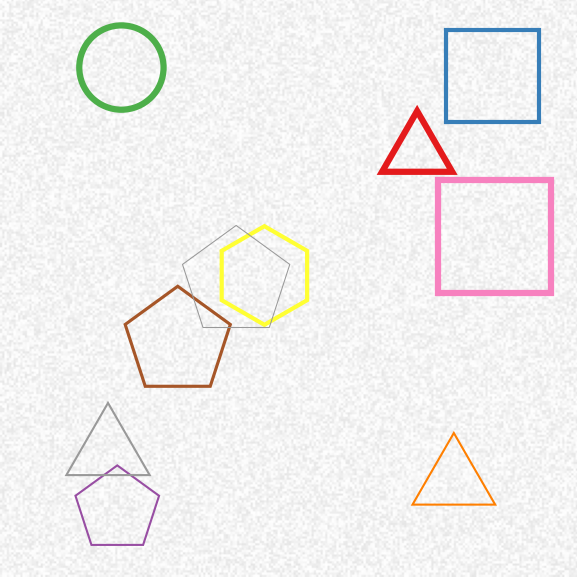[{"shape": "triangle", "thickness": 3, "radius": 0.35, "center": [0.722, 0.737]}, {"shape": "square", "thickness": 2, "radius": 0.4, "center": [0.853, 0.868]}, {"shape": "circle", "thickness": 3, "radius": 0.36, "center": [0.21, 0.882]}, {"shape": "pentagon", "thickness": 1, "radius": 0.38, "center": [0.203, 0.117]}, {"shape": "triangle", "thickness": 1, "radius": 0.41, "center": [0.786, 0.167]}, {"shape": "hexagon", "thickness": 2, "radius": 0.43, "center": [0.458, 0.522]}, {"shape": "pentagon", "thickness": 1.5, "radius": 0.48, "center": [0.308, 0.408]}, {"shape": "square", "thickness": 3, "radius": 0.49, "center": [0.856, 0.59]}, {"shape": "triangle", "thickness": 1, "radius": 0.42, "center": [0.187, 0.218]}, {"shape": "pentagon", "thickness": 0.5, "radius": 0.49, "center": [0.409, 0.511]}]